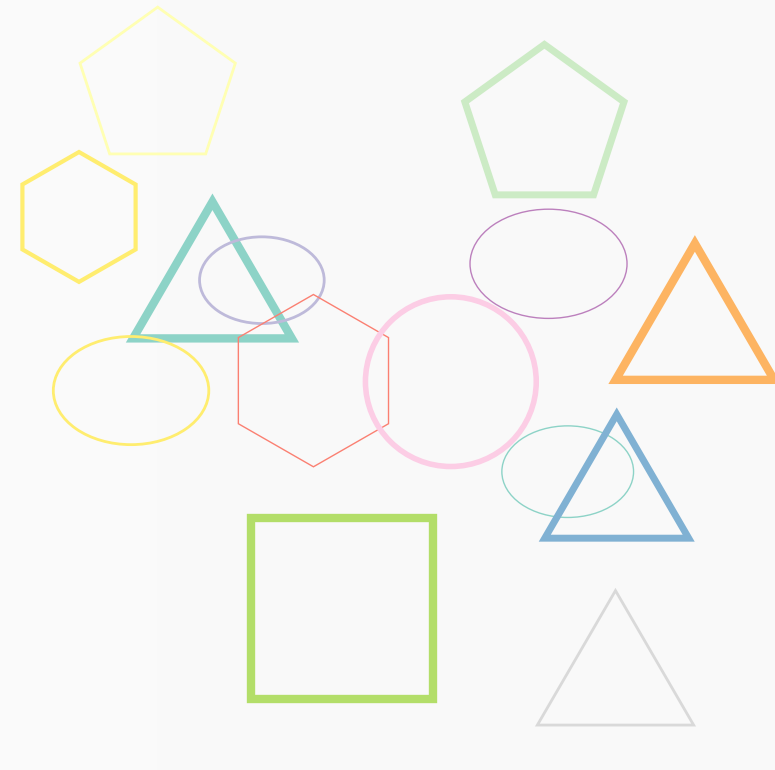[{"shape": "oval", "thickness": 0.5, "radius": 0.42, "center": [0.733, 0.387]}, {"shape": "triangle", "thickness": 3, "radius": 0.59, "center": [0.274, 0.62]}, {"shape": "pentagon", "thickness": 1, "radius": 0.53, "center": [0.203, 0.885]}, {"shape": "oval", "thickness": 1, "radius": 0.4, "center": [0.338, 0.636]}, {"shape": "hexagon", "thickness": 0.5, "radius": 0.56, "center": [0.404, 0.506]}, {"shape": "triangle", "thickness": 2.5, "radius": 0.54, "center": [0.796, 0.355]}, {"shape": "triangle", "thickness": 3, "radius": 0.59, "center": [0.897, 0.566]}, {"shape": "square", "thickness": 3, "radius": 0.59, "center": [0.441, 0.209]}, {"shape": "circle", "thickness": 2, "radius": 0.55, "center": [0.582, 0.504]}, {"shape": "triangle", "thickness": 1, "radius": 0.58, "center": [0.794, 0.117]}, {"shape": "oval", "thickness": 0.5, "radius": 0.51, "center": [0.708, 0.657]}, {"shape": "pentagon", "thickness": 2.5, "radius": 0.54, "center": [0.702, 0.834]}, {"shape": "hexagon", "thickness": 1.5, "radius": 0.42, "center": [0.102, 0.718]}, {"shape": "oval", "thickness": 1, "radius": 0.5, "center": [0.169, 0.493]}]